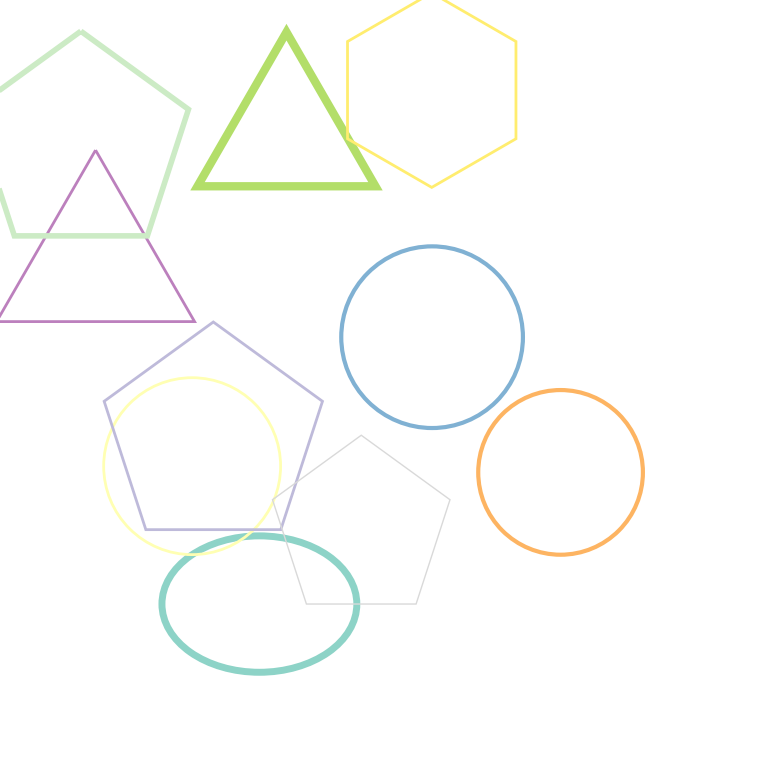[{"shape": "oval", "thickness": 2.5, "radius": 0.63, "center": [0.337, 0.215]}, {"shape": "circle", "thickness": 1, "radius": 0.57, "center": [0.25, 0.395]}, {"shape": "pentagon", "thickness": 1, "radius": 0.75, "center": [0.277, 0.433]}, {"shape": "circle", "thickness": 1.5, "radius": 0.59, "center": [0.561, 0.562]}, {"shape": "circle", "thickness": 1.5, "radius": 0.53, "center": [0.728, 0.387]}, {"shape": "triangle", "thickness": 3, "radius": 0.67, "center": [0.372, 0.825]}, {"shape": "pentagon", "thickness": 0.5, "radius": 0.61, "center": [0.469, 0.314]}, {"shape": "triangle", "thickness": 1, "radius": 0.74, "center": [0.124, 0.657]}, {"shape": "pentagon", "thickness": 2, "radius": 0.73, "center": [0.105, 0.813]}, {"shape": "hexagon", "thickness": 1, "radius": 0.63, "center": [0.561, 0.883]}]